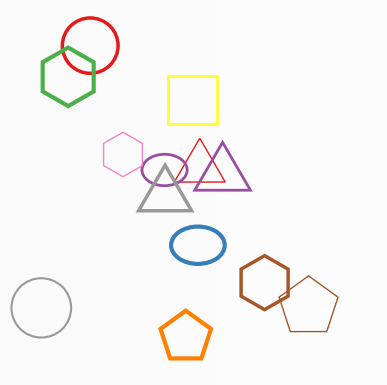[{"shape": "circle", "thickness": 2.5, "radius": 0.36, "center": [0.233, 0.881]}, {"shape": "triangle", "thickness": 1, "radius": 0.38, "center": [0.515, 0.565]}, {"shape": "oval", "thickness": 3, "radius": 0.35, "center": [0.511, 0.363]}, {"shape": "hexagon", "thickness": 3, "radius": 0.38, "center": [0.176, 0.8]}, {"shape": "oval", "thickness": 2, "radius": 0.29, "center": [0.425, 0.558]}, {"shape": "triangle", "thickness": 2, "radius": 0.41, "center": [0.574, 0.547]}, {"shape": "pentagon", "thickness": 3, "radius": 0.34, "center": [0.479, 0.124]}, {"shape": "square", "thickness": 2, "radius": 0.31, "center": [0.497, 0.741]}, {"shape": "hexagon", "thickness": 2.5, "radius": 0.35, "center": [0.683, 0.266]}, {"shape": "pentagon", "thickness": 1, "radius": 0.4, "center": [0.796, 0.203]}, {"shape": "hexagon", "thickness": 1, "radius": 0.29, "center": [0.317, 0.599]}, {"shape": "circle", "thickness": 1.5, "radius": 0.39, "center": [0.107, 0.2]}, {"shape": "triangle", "thickness": 2.5, "radius": 0.39, "center": [0.426, 0.492]}]